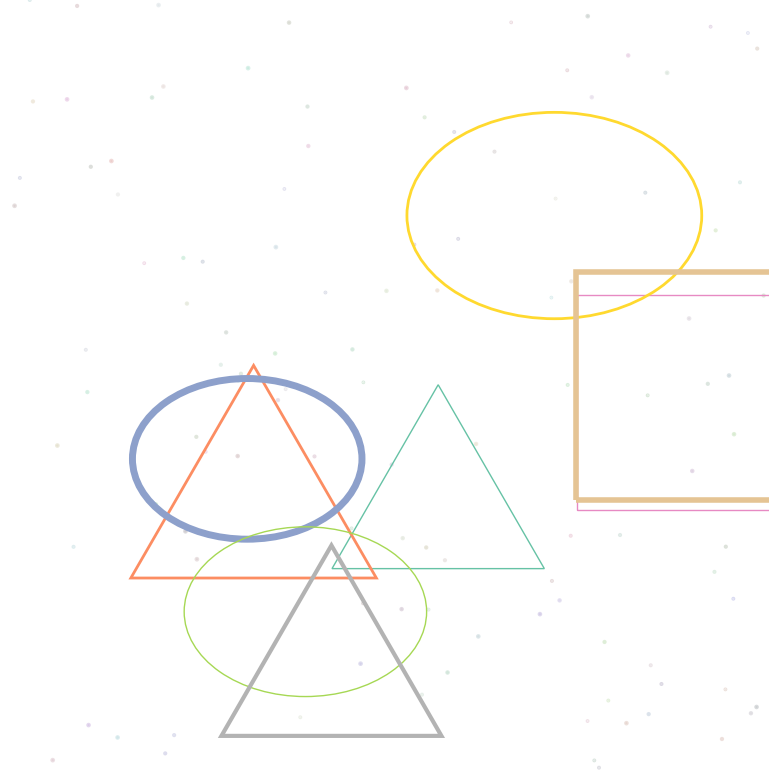[{"shape": "triangle", "thickness": 0.5, "radius": 0.8, "center": [0.569, 0.341]}, {"shape": "triangle", "thickness": 1, "radius": 0.92, "center": [0.329, 0.341]}, {"shape": "oval", "thickness": 2.5, "radius": 0.75, "center": [0.321, 0.404]}, {"shape": "square", "thickness": 0.5, "radius": 0.7, "center": [0.889, 0.477]}, {"shape": "oval", "thickness": 0.5, "radius": 0.79, "center": [0.397, 0.206]}, {"shape": "oval", "thickness": 1, "radius": 0.96, "center": [0.72, 0.72]}, {"shape": "square", "thickness": 2, "radius": 0.74, "center": [0.895, 0.499]}, {"shape": "triangle", "thickness": 1.5, "radius": 0.82, "center": [0.43, 0.127]}]